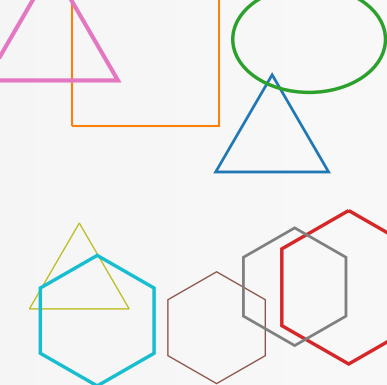[{"shape": "triangle", "thickness": 2, "radius": 0.84, "center": [0.702, 0.637]}, {"shape": "square", "thickness": 1.5, "radius": 0.95, "center": [0.377, 0.861]}, {"shape": "oval", "thickness": 2.5, "radius": 0.99, "center": [0.798, 0.898]}, {"shape": "hexagon", "thickness": 2.5, "radius": 1.0, "center": [0.9, 0.254]}, {"shape": "hexagon", "thickness": 1, "radius": 0.73, "center": [0.559, 0.149]}, {"shape": "triangle", "thickness": 3, "radius": 0.98, "center": [0.134, 0.889]}, {"shape": "hexagon", "thickness": 2, "radius": 0.76, "center": [0.761, 0.255]}, {"shape": "triangle", "thickness": 1, "radius": 0.74, "center": [0.205, 0.272]}, {"shape": "hexagon", "thickness": 2.5, "radius": 0.85, "center": [0.251, 0.167]}]